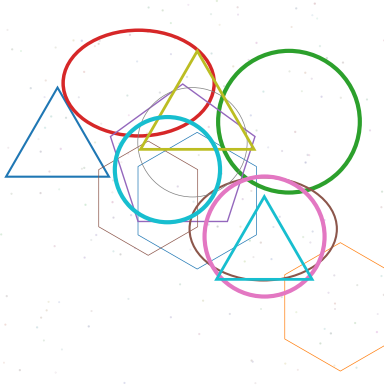[{"shape": "triangle", "thickness": 1.5, "radius": 0.77, "center": [0.149, 0.618]}, {"shape": "hexagon", "thickness": 0.5, "radius": 0.89, "center": [0.512, 0.479]}, {"shape": "hexagon", "thickness": 0.5, "radius": 0.83, "center": [0.884, 0.203]}, {"shape": "circle", "thickness": 3, "radius": 0.92, "center": [0.751, 0.684]}, {"shape": "oval", "thickness": 2.5, "radius": 0.98, "center": [0.36, 0.784]}, {"shape": "pentagon", "thickness": 1, "radius": 0.99, "center": [0.475, 0.584]}, {"shape": "oval", "thickness": 1.5, "radius": 0.96, "center": [0.684, 0.405]}, {"shape": "hexagon", "thickness": 0.5, "radius": 0.74, "center": [0.385, 0.485]}, {"shape": "circle", "thickness": 3, "radius": 0.78, "center": [0.687, 0.386]}, {"shape": "circle", "thickness": 0.5, "radius": 0.71, "center": [0.5, 0.63]}, {"shape": "triangle", "thickness": 2, "radius": 0.85, "center": [0.512, 0.697]}, {"shape": "triangle", "thickness": 2, "radius": 0.72, "center": [0.687, 0.346]}, {"shape": "circle", "thickness": 3, "radius": 0.68, "center": [0.435, 0.559]}]